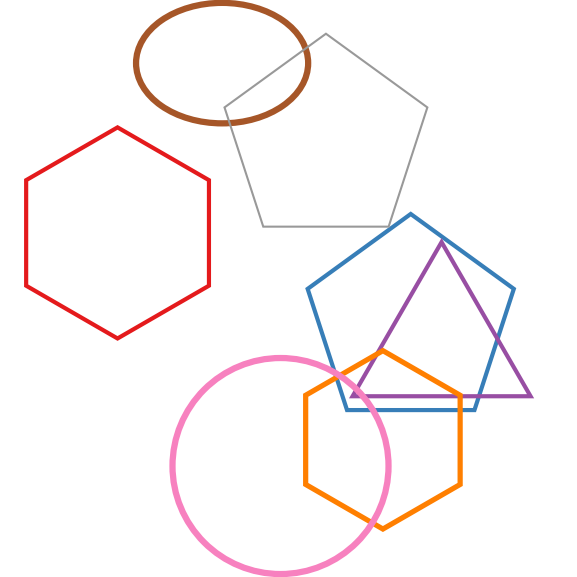[{"shape": "hexagon", "thickness": 2, "radius": 0.91, "center": [0.204, 0.596]}, {"shape": "pentagon", "thickness": 2, "radius": 0.94, "center": [0.711, 0.441]}, {"shape": "triangle", "thickness": 2, "radius": 0.89, "center": [0.765, 0.402]}, {"shape": "hexagon", "thickness": 2.5, "radius": 0.77, "center": [0.663, 0.237]}, {"shape": "oval", "thickness": 3, "radius": 0.75, "center": [0.385, 0.89]}, {"shape": "circle", "thickness": 3, "radius": 0.94, "center": [0.486, 0.192]}, {"shape": "pentagon", "thickness": 1, "radius": 0.92, "center": [0.564, 0.756]}]